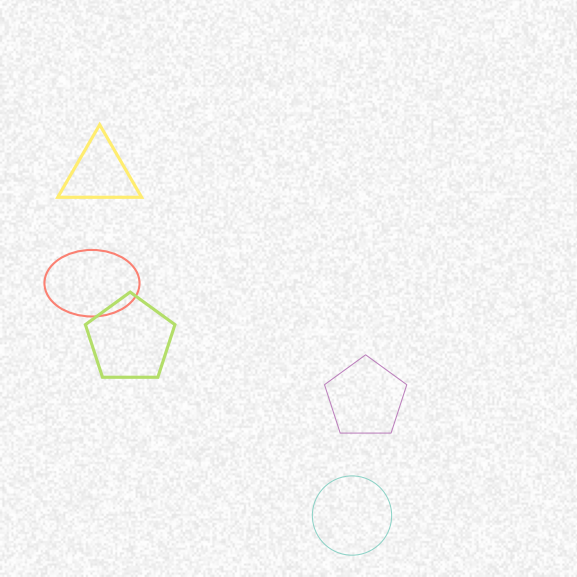[{"shape": "circle", "thickness": 0.5, "radius": 0.34, "center": [0.61, 0.106]}, {"shape": "oval", "thickness": 1, "radius": 0.41, "center": [0.159, 0.509]}, {"shape": "pentagon", "thickness": 1.5, "radius": 0.41, "center": [0.225, 0.412]}, {"shape": "pentagon", "thickness": 0.5, "radius": 0.37, "center": [0.633, 0.31]}, {"shape": "triangle", "thickness": 1.5, "radius": 0.42, "center": [0.173, 0.699]}]